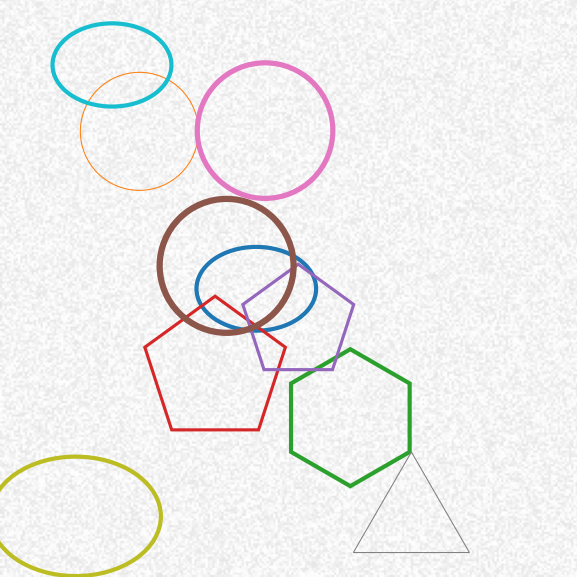[{"shape": "oval", "thickness": 2, "radius": 0.52, "center": [0.444, 0.499]}, {"shape": "circle", "thickness": 0.5, "radius": 0.51, "center": [0.241, 0.772]}, {"shape": "hexagon", "thickness": 2, "radius": 0.59, "center": [0.607, 0.276]}, {"shape": "pentagon", "thickness": 1.5, "radius": 0.64, "center": [0.372, 0.358]}, {"shape": "pentagon", "thickness": 1.5, "radius": 0.5, "center": [0.516, 0.441]}, {"shape": "circle", "thickness": 3, "radius": 0.58, "center": [0.392, 0.539]}, {"shape": "circle", "thickness": 2.5, "radius": 0.59, "center": [0.459, 0.773]}, {"shape": "triangle", "thickness": 0.5, "radius": 0.58, "center": [0.712, 0.1]}, {"shape": "oval", "thickness": 2, "radius": 0.74, "center": [0.131, 0.105]}, {"shape": "oval", "thickness": 2, "radius": 0.51, "center": [0.194, 0.887]}]